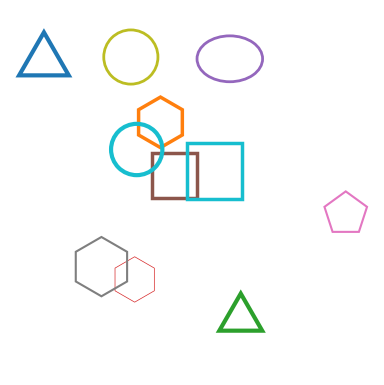[{"shape": "triangle", "thickness": 3, "radius": 0.37, "center": [0.114, 0.841]}, {"shape": "hexagon", "thickness": 2.5, "radius": 0.33, "center": [0.417, 0.682]}, {"shape": "triangle", "thickness": 3, "radius": 0.32, "center": [0.625, 0.173]}, {"shape": "hexagon", "thickness": 0.5, "radius": 0.29, "center": [0.35, 0.274]}, {"shape": "oval", "thickness": 2, "radius": 0.43, "center": [0.597, 0.847]}, {"shape": "square", "thickness": 2.5, "radius": 0.29, "center": [0.453, 0.543]}, {"shape": "pentagon", "thickness": 1.5, "radius": 0.29, "center": [0.898, 0.445]}, {"shape": "hexagon", "thickness": 1.5, "radius": 0.38, "center": [0.263, 0.307]}, {"shape": "circle", "thickness": 2, "radius": 0.35, "center": [0.34, 0.852]}, {"shape": "circle", "thickness": 3, "radius": 0.33, "center": [0.355, 0.612]}, {"shape": "square", "thickness": 2.5, "radius": 0.36, "center": [0.557, 0.556]}]